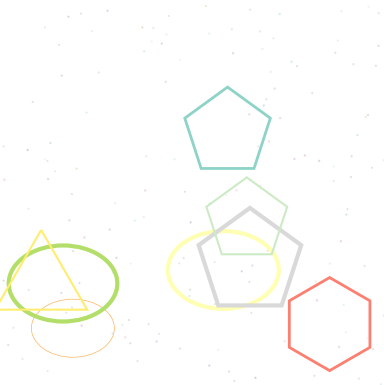[{"shape": "pentagon", "thickness": 2, "radius": 0.58, "center": [0.591, 0.657]}, {"shape": "oval", "thickness": 3, "radius": 0.72, "center": [0.58, 0.299]}, {"shape": "hexagon", "thickness": 2, "radius": 0.6, "center": [0.856, 0.158]}, {"shape": "oval", "thickness": 0.5, "radius": 0.54, "center": [0.189, 0.148]}, {"shape": "oval", "thickness": 3, "radius": 0.71, "center": [0.164, 0.264]}, {"shape": "pentagon", "thickness": 3, "radius": 0.7, "center": [0.649, 0.32]}, {"shape": "pentagon", "thickness": 1.5, "radius": 0.55, "center": [0.641, 0.429]}, {"shape": "triangle", "thickness": 1.5, "radius": 0.69, "center": [0.107, 0.265]}]